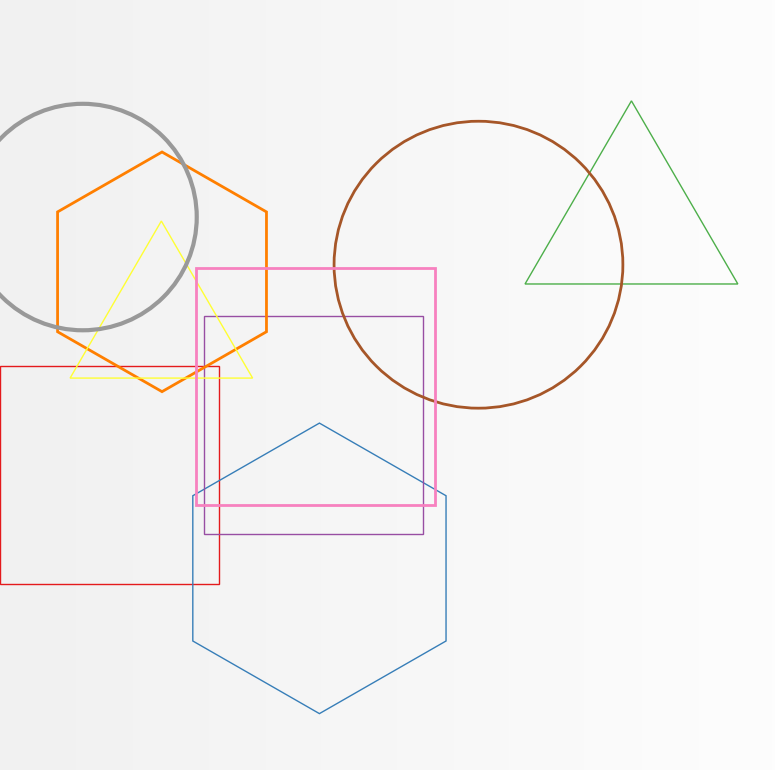[{"shape": "square", "thickness": 0.5, "radius": 0.71, "center": [0.141, 0.383]}, {"shape": "hexagon", "thickness": 0.5, "radius": 0.94, "center": [0.412, 0.262]}, {"shape": "triangle", "thickness": 0.5, "radius": 0.79, "center": [0.815, 0.71]}, {"shape": "square", "thickness": 0.5, "radius": 0.71, "center": [0.405, 0.448]}, {"shape": "hexagon", "thickness": 1, "radius": 0.78, "center": [0.209, 0.647]}, {"shape": "triangle", "thickness": 0.5, "radius": 0.68, "center": [0.208, 0.577]}, {"shape": "circle", "thickness": 1, "radius": 0.93, "center": [0.617, 0.656]}, {"shape": "square", "thickness": 1, "radius": 0.77, "center": [0.407, 0.499]}, {"shape": "circle", "thickness": 1.5, "radius": 0.74, "center": [0.107, 0.718]}]